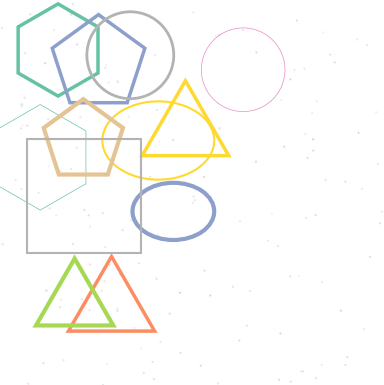[{"shape": "hexagon", "thickness": 0.5, "radius": 0.69, "center": [0.105, 0.591]}, {"shape": "hexagon", "thickness": 2.5, "radius": 0.6, "center": [0.151, 0.87]}, {"shape": "triangle", "thickness": 2.5, "radius": 0.65, "center": [0.29, 0.205]}, {"shape": "oval", "thickness": 3, "radius": 0.53, "center": [0.45, 0.451]}, {"shape": "pentagon", "thickness": 2.5, "radius": 0.63, "center": [0.256, 0.836]}, {"shape": "circle", "thickness": 0.5, "radius": 0.54, "center": [0.632, 0.819]}, {"shape": "triangle", "thickness": 3, "radius": 0.58, "center": [0.194, 0.213]}, {"shape": "oval", "thickness": 1.5, "radius": 0.73, "center": [0.411, 0.635]}, {"shape": "triangle", "thickness": 2.5, "radius": 0.65, "center": [0.482, 0.661]}, {"shape": "pentagon", "thickness": 3, "radius": 0.54, "center": [0.216, 0.634]}, {"shape": "square", "thickness": 1.5, "radius": 0.74, "center": [0.219, 0.491]}, {"shape": "circle", "thickness": 2, "radius": 0.56, "center": [0.338, 0.857]}]